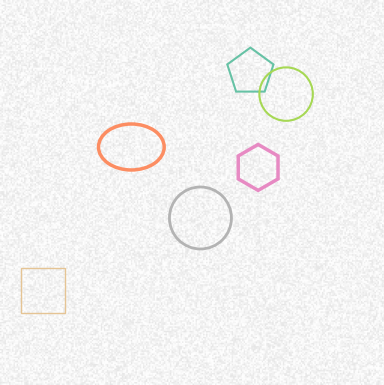[{"shape": "pentagon", "thickness": 1.5, "radius": 0.32, "center": [0.65, 0.813]}, {"shape": "oval", "thickness": 2.5, "radius": 0.43, "center": [0.341, 0.618]}, {"shape": "hexagon", "thickness": 2.5, "radius": 0.3, "center": [0.67, 0.565]}, {"shape": "circle", "thickness": 1.5, "radius": 0.35, "center": [0.743, 0.756]}, {"shape": "square", "thickness": 1, "radius": 0.29, "center": [0.113, 0.245]}, {"shape": "circle", "thickness": 2, "radius": 0.4, "center": [0.521, 0.434]}]